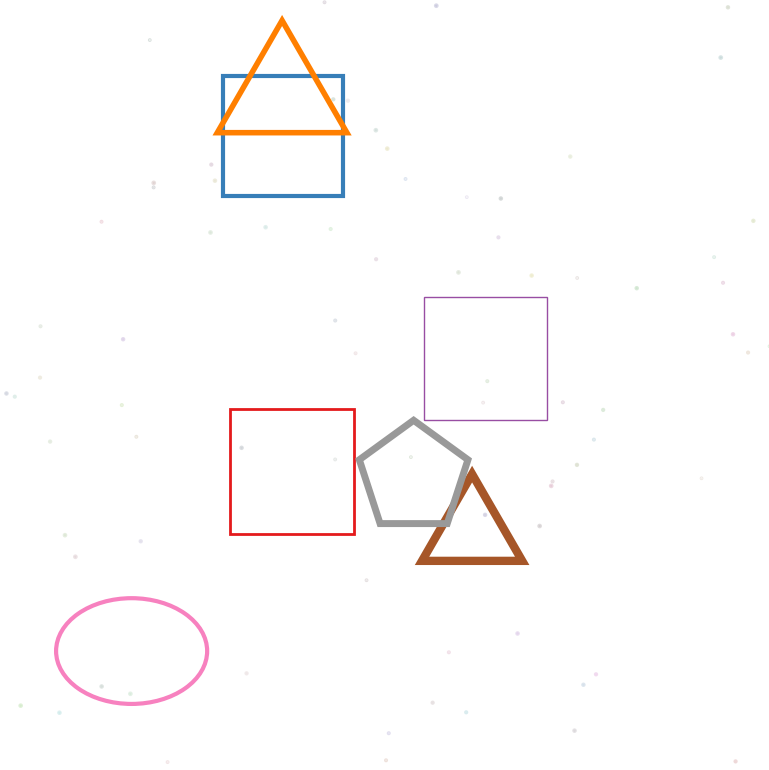[{"shape": "square", "thickness": 1, "radius": 0.4, "center": [0.379, 0.388]}, {"shape": "square", "thickness": 1.5, "radius": 0.39, "center": [0.368, 0.824]}, {"shape": "square", "thickness": 0.5, "radius": 0.4, "center": [0.63, 0.535]}, {"shape": "triangle", "thickness": 2, "radius": 0.49, "center": [0.366, 0.876]}, {"shape": "triangle", "thickness": 3, "radius": 0.38, "center": [0.613, 0.309]}, {"shape": "oval", "thickness": 1.5, "radius": 0.49, "center": [0.171, 0.154]}, {"shape": "pentagon", "thickness": 2.5, "radius": 0.37, "center": [0.537, 0.38]}]